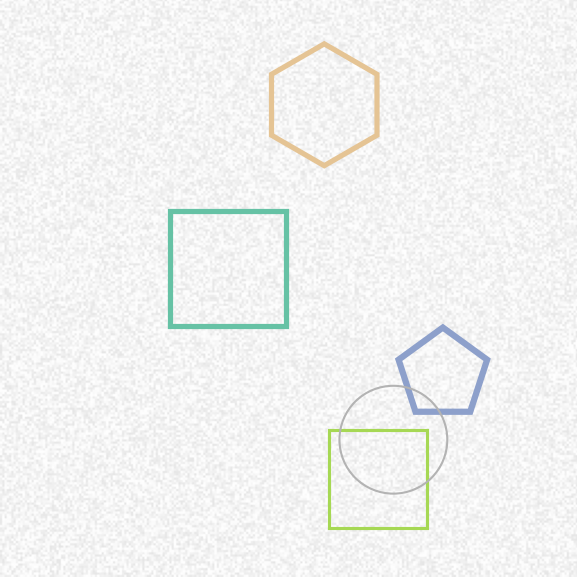[{"shape": "square", "thickness": 2.5, "radius": 0.5, "center": [0.395, 0.534]}, {"shape": "pentagon", "thickness": 3, "radius": 0.4, "center": [0.767, 0.351]}, {"shape": "square", "thickness": 1.5, "radius": 0.42, "center": [0.654, 0.17]}, {"shape": "hexagon", "thickness": 2.5, "radius": 0.53, "center": [0.561, 0.818]}, {"shape": "circle", "thickness": 1, "radius": 0.47, "center": [0.681, 0.238]}]